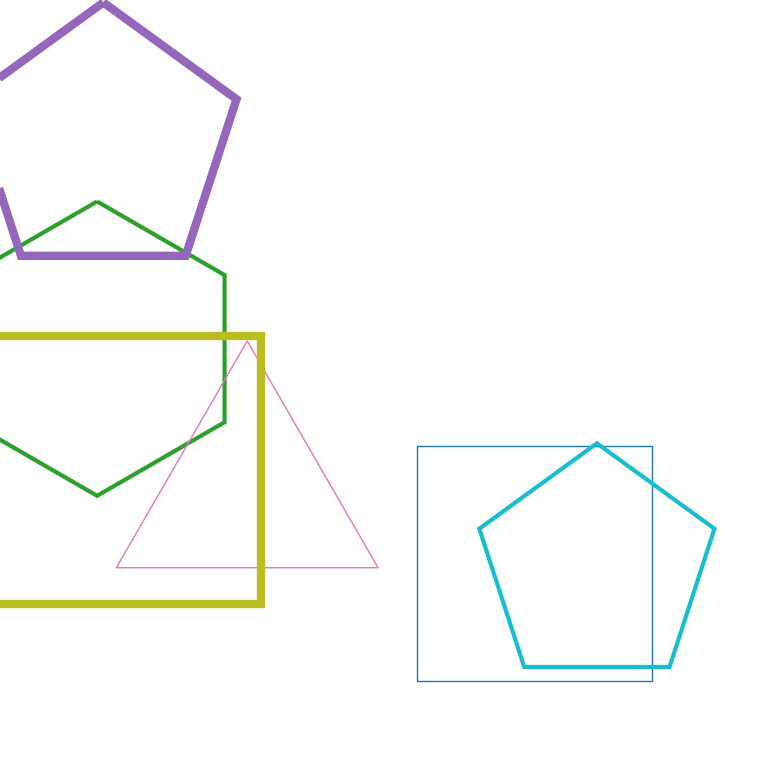[{"shape": "square", "thickness": 0.5, "radius": 0.76, "center": [0.694, 0.268]}, {"shape": "hexagon", "thickness": 1.5, "radius": 0.96, "center": [0.126, 0.547]}, {"shape": "pentagon", "thickness": 3, "radius": 0.91, "center": [0.134, 0.815]}, {"shape": "triangle", "thickness": 0.5, "radius": 0.98, "center": [0.321, 0.361]}, {"shape": "square", "thickness": 3, "radius": 0.87, "center": [0.165, 0.389]}, {"shape": "pentagon", "thickness": 1.5, "radius": 0.8, "center": [0.775, 0.264]}]